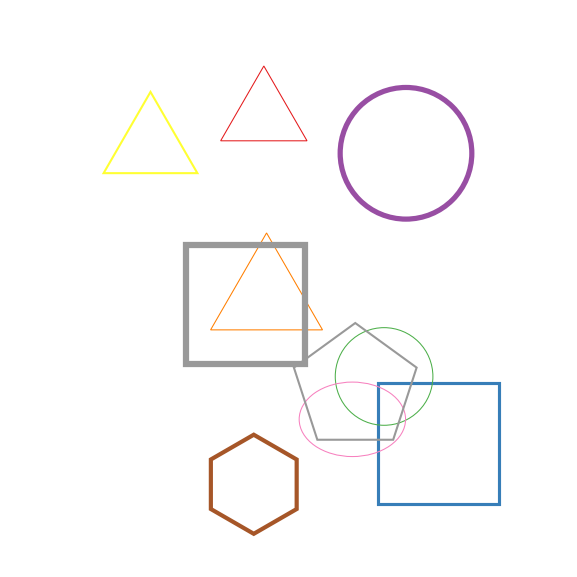[{"shape": "triangle", "thickness": 0.5, "radius": 0.43, "center": [0.457, 0.798]}, {"shape": "square", "thickness": 1.5, "radius": 0.52, "center": [0.76, 0.232]}, {"shape": "circle", "thickness": 0.5, "radius": 0.42, "center": [0.665, 0.347]}, {"shape": "circle", "thickness": 2.5, "radius": 0.57, "center": [0.703, 0.734]}, {"shape": "triangle", "thickness": 0.5, "radius": 0.56, "center": [0.462, 0.484]}, {"shape": "triangle", "thickness": 1, "radius": 0.47, "center": [0.261, 0.746]}, {"shape": "hexagon", "thickness": 2, "radius": 0.43, "center": [0.439, 0.161]}, {"shape": "oval", "thickness": 0.5, "radius": 0.46, "center": [0.61, 0.273]}, {"shape": "pentagon", "thickness": 1, "radius": 0.56, "center": [0.615, 0.328]}, {"shape": "square", "thickness": 3, "radius": 0.51, "center": [0.425, 0.472]}]